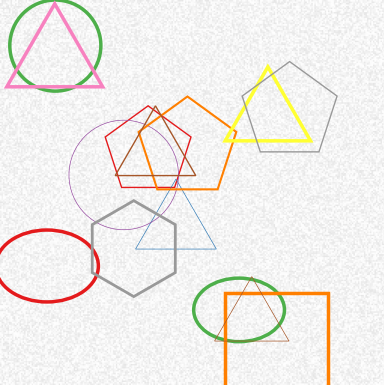[{"shape": "oval", "thickness": 2.5, "radius": 0.67, "center": [0.122, 0.309]}, {"shape": "pentagon", "thickness": 1, "radius": 0.59, "center": [0.385, 0.608]}, {"shape": "triangle", "thickness": 0.5, "radius": 0.61, "center": [0.457, 0.414]}, {"shape": "circle", "thickness": 2.5, "radius": 0.59, "center": [0.144, 0.882]}, {"shape": "oval", "thickness": 2.5, "radius": 0.59, "center": [0.621, 0.195]}, {"shape": "circle", "thickness": 0.5, "radius": 0.71, "center": [0.321, 0.546]}, {"shape": "square", "thickness": 2.5, "radius": 0.67, "center": [0.718, 0.104]}, {"shape": "pentagon", "thickness": 1.5, "radius": 0.67, "center": [0.487, 0.616]}, {"shape": "triangle", "thickness": 2.5, "radius": 0.64, "center": [0.696, 0.698]}, {"shape": "triangle", "thickness": 1, "radius": 0.6, "center": [0.404, 0.604]}, {"shape": "triangle", "thickness": 0.5, "radius": 0.56, "center": [0.654, 0.17]}, {"shape": "triangle", "thickness": 2.5, "radius": 0.72, "center": [0.142, 0.846]}, {"shape": "pentagon", "thickness": 1, "radius": 0.65, "center": [0.752, 0.71]}, {"shape": "hexagon", "thickness": 2, "radius": 0.62, "center": [0.347, 0.354]}]